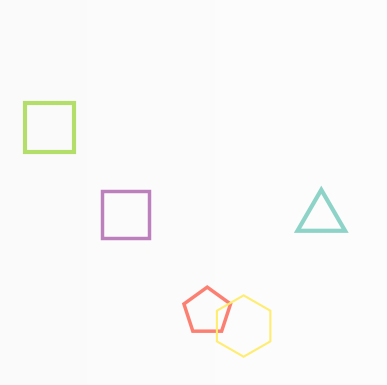[{"shape": "triangle", "thickness": 3, "radius": 0.35, "center": [0.829, 0.436]}, {"shape": "pentagon", "thickness": 2.5, "radius": 0.32, "center": [0.535, 0.191]}, {"shape": "square", "thickness": 3, "radius": 0.32, "center": [0.128, 0.67]}, {"shape": "square", "thickness": 2.5, "radius": 0.31, "center": [0.324, 0.443]}, {"shape": "hexagon", "thickness": 1.5, "radius": 0.4, "center": [0.629, 0.153]}]